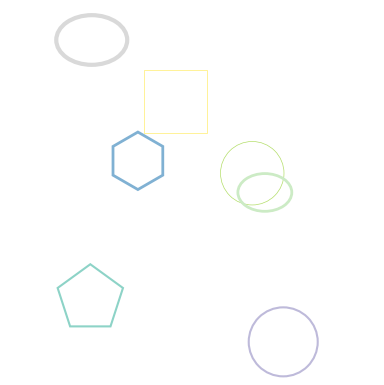[{"shape": "pentagon", "thickness": 1.5, "radius": 0.45, "center": [0.235, 0.224]}, {"shape": "circle", "thickness": 1.5, "radius": 0.45, "center": [0.736, 0.112]}, {"shape": "hexagon", "thickness": 2, "radius": 0.37, "center": [0.358, 0.582]}, {"shape": "circle", "thickness": 0.5, "radius": 0.41, "center": [0.655, 0.55]}, {"shape": "oval", "thickness": 3, "radius": 0.46, "center": [0.238, 0.896]}, {"shape": "oval", "thickness": 2, "radius": 0.35, "center": [0.688, 0.5]}, {"shape": "square", "thickness": 0.5, "radius": 0.41, "center": [0.456, 0.736]}]